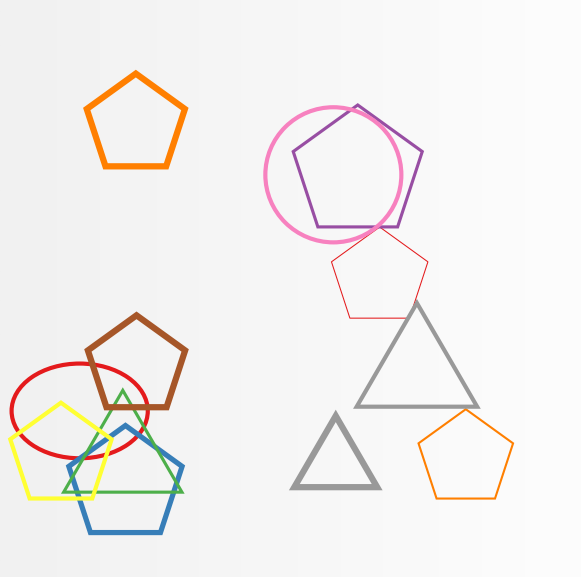[{"shape": "oval", "thickness": 2, "radius": 0.59, "center": [0.137, 0.288]}, {"shape": "pentagon", "thickness": 0.5, "radius": 0.44, "center": [0.653, 0.519]}, {"shape": "pentagon", "thickness": 2.5, "radius": 0.51, "center": [0.216, 0.16]}, {"shape": "triangle", "thickness": 1.5, "radius": 0.59, "center": [0.211, 0.206]}, {"shape": "pentagon", "thickness": 1.5, "radius": 0.58, "center": [0.615, 0.701]}, {"shape": "pentagon", "thickness": 3, "radius": 0.44, "center": [0.234, 0.783]}, {"shape": "pentagon", "thickness": 1, "radius": 0.43, "center": [0.801, 0.205]}, {"shape": "pentagon", "thickness": 2, "radius": 0.46, "center": [0.105, 0.21]}, {"shape": "pentagon", "thickness": 3, "radius": 0.44, "center": [0.235, 0.365]}, {"shape": "circle", "thickness": 2, "radius": 0.58, "center": [0.574, 0.696]}, {"shape": "triangle", "thickness": 3, "radius": 0.41, "center": [0.578, 0.197]}, {"shape": "triangle", "thickness": 2, "radius": 0.6, "center": [0.717, 0.355]}]